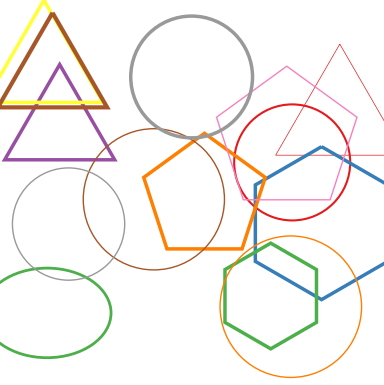[{"shape": "triangle", "thickness": 0.5, "radius": 0.96, "center": [0.883, 0.693]}, {"shape": "circle", "thickness": 1.5, "radius": 0.75, "center": [0.759, 0.578]}, {"shape": "hexagon", "thickness": 2.5, "radius": 0.99, "center": [0.835, 0.42]}, {"shape": "oval", "thickness": 2, "radius": 0.83, "center": [0.122, 0.187]}, {"shape": "hexagon", "thickness": 2.5, "radius": 0.69, "center": [0.703, 0.231]}, {"shape": "triangle", "thickness": 2.5, "radius": 0.82, "center": [0.155, 0.667]}, {"shape": "circle", "thickness": 1, "radius": 0.92, "center": [0.755, 0.203]}, {"shape": "pentagon", "thickness": 2.5, "radius": 0.83, "center": [0.531, 0.488]}, {"shape": "triangle", "thickness": 2.5, "radius": 0.89, "center": [0.114, 0.823]}, {"shape": "circle", "thickness": 1, "radius": 0.92, "center": [0.4, 0.482]}, {"shape": "triangle", "thickness": 3, "radius": 0.82, "center": [0.136, 0.803]}, {"shape": "pentagon", "thickness": 1, "radius": 0.96, "center": [0.745, 0.636]}, {"shape": "circle", "thickness": 2.5, "radius": 0.79, "center": [0.498, 0.8]}, {"shape": "circle", "thickness": 1, "radius": 0.73, "center": [0.178, 0.418]}]